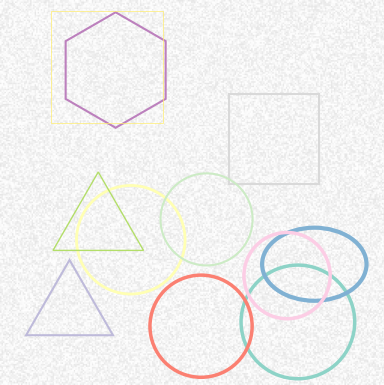[{"shape": "circle", "thickness": 2.5, "radius": 0.74, "center": [0.774, 0.164]}, {"shape": "circle", "thickness": 2, "radius": 0.7, "center": [0.34, 0.377]}, {"shape": "triangle", "thickness": 1.5, "radius": 0.65, "center": [0.181, 0.194]}, {"shape": "circle", "thickness": 2.5, "radius": 0.66, "center": [0.522, 0.153]}, {"shape": "oval", "thickness": 3, "radius": 0.68, "center": [0.816, 0.314]}, {"shape": "triangle", "thickness": 1, "radius": 0.68, "center": [0.255, 0.417]}, {"shape": "circle", "thickness": 2.5, "radius": 0.56, "center": [0.746, 0.284]}, {"shape": "square", "thickness": 1.5, "radius": 0.58, "center": [0.712, 0.639]}, {"shape": "hexagon", "thickness": 1.5, "radius": 0.75, "center": [0.3, 0.818]}, {"shape": "circle", "thickness": 1.5, "radius": 0.6, "center": [0.536, 0.43]}, {"shape": "square", "thickness": 0.5, "radius": 0.73, "center": [0.279, 0.827]}]